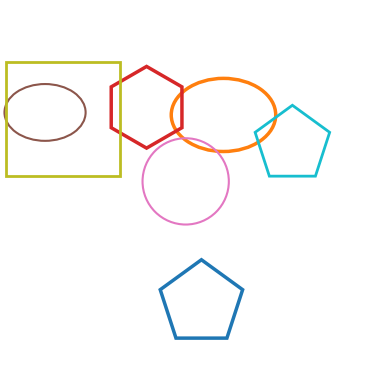[{"shape": "pentagon", "thickness": 2.5, "radius": 0.56, "center": [0.523, 0.213]}, {"shape": "oval", "thickness": 2.5, "radius": 0.68, "center": [0.58, 0.701]}, {"shape": "hexagon", "thickness": 2.5, "radius": 0.53, "center": [0.381, 0.721]}, {"shape": "oval", "thickness": 1.5, "radius": 0.53, "center": [0.117, 0.708]}, {"shape": "circle", "thickness": 1.5, "radius": 0.56, "center": [0.482, 0.529]}, {"shape": "square", "thickness": 2, "radius": 0.74, "center": [0.164, 0.691]}, {"shape": "pentagon", "thickness": 2, "radius": 0.51, "center": [0.759, 0.625]}]